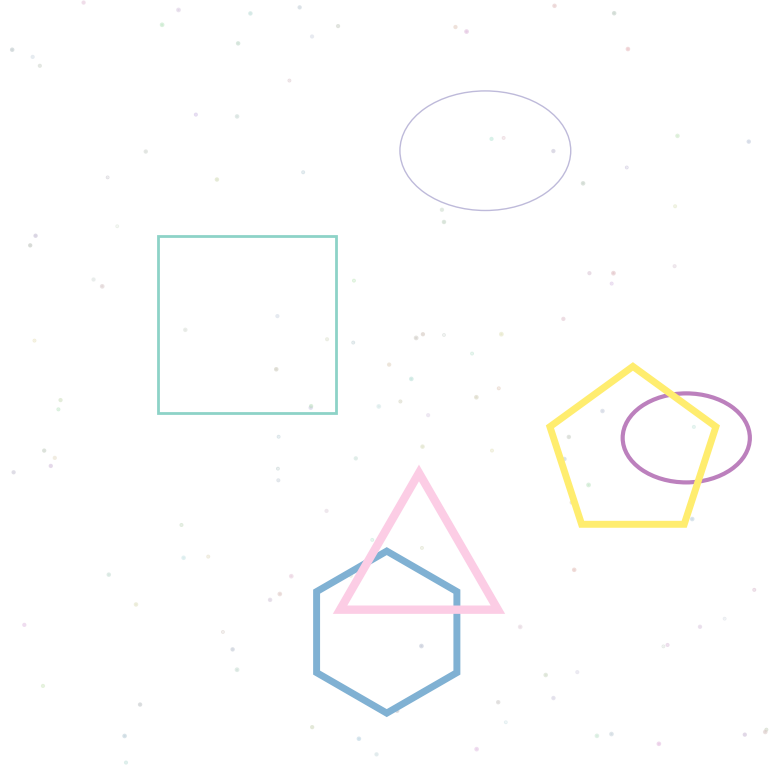[{"shape": "square", "thickness": 1, "radius": 0.58, "center": [0.321, 0.579]}, {"shape": "oval", "thickness": 0.5, "radius": 0.55, "center": [0.63, 0.804]}, {"shape": "hexagon", "thickness": 2.5, "radius": 0.53, "center": [0.502, 0.179]}, {"shape": "triangle", "thickness": 3, "radius": 0.59, "center": [0.544, 0.267]}, {"shape": "oval", "thickness": 1.5, "radius": 0.41, "center": [0.891, 0.431]}, {"shape": "pentagon", "thickness": 2.5, "radius": 0.57, "center": [0.822, 0.411]}]